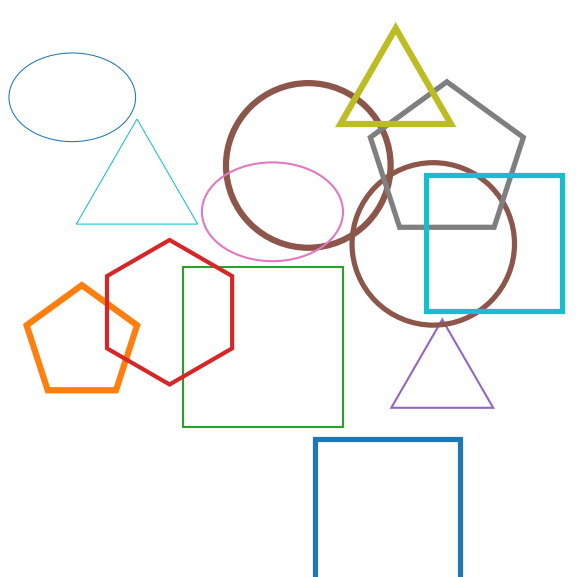[{"shape": "oval", "thickness": 0.5, "radius": 0.55, "center": [0.125, 0.831]}, {"shape": "square", "thickness": 2.5, "radius": 0.63, "center": [0.671, 0.113]}, {"shape": "pentagon", "thickness": 3, "radius": 0.5, "center": [0.142, 0.405]}, {"shape": "square", "thickness": 1, "radius": 0.69, "center": [0.455, 0.399]}, {"shape": "hexagon", "thickness": 2, "radius": 0.63, "center": [0.294, 0.458]}, {"shape": "triangle", "thickness": 1, "radius": 0.51, "center": [0.766, 0.344]}, {"shape": "circle", "thickness": 2.5, "radius": 0.7, "center": [0.75, 0.577]}, {"shape": "circle", "thickness": 3, "radius": 0.71, "center": [0.534, 0.713]}, {"shape": "oval", "thickness": 1, "radius": 0.61, "center": [0.472, 0.632]}, {"shape": "pentagon", "thickness": 2.5, "radius": 0.7, "center": [0.774, 0.718]}, {"shape": "triangle", "thickness": 3, "radius": 0.55, "center": [0.685, 0.84]}, {"shape": "triangle", "thickness": 0.5, "radius": 0.61, "center": [0.237, 0.672]}, {"shape": "square", "thickness": 2.5, "radius": 0.59, "center": [0.856, 0.579]}]